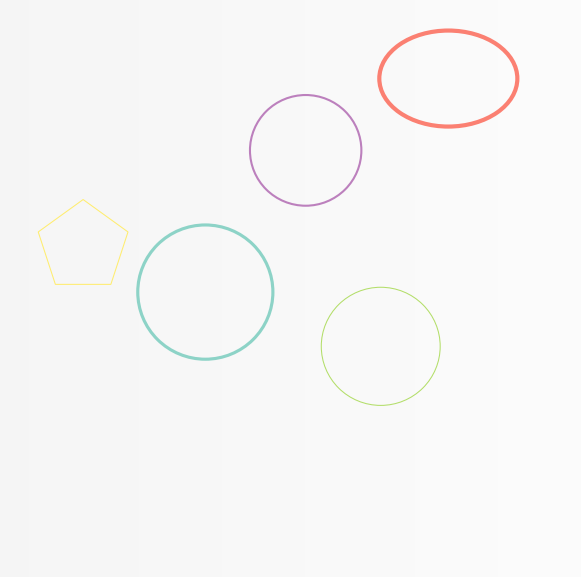[{"shape": "circle", "thickness": 1.5, "radius": 0.58, "center": [0.353, 0.493]}, {"shape": "oval", "thickness": 2, "radius": 0.59, "center": [0.771, 0.863]}, {"shape": "circle", "thickness": 0.5, "radius": 0.51, "center": [0.655, 0.399]}, {"shape": "circle", "thickness": 1, "radius": 0.48, "center": [0.526, 0.739]}, {"shape": "pentagon", "thickness": 0.5, "radius": 0.41, "center": [0.143, 0.572]}]